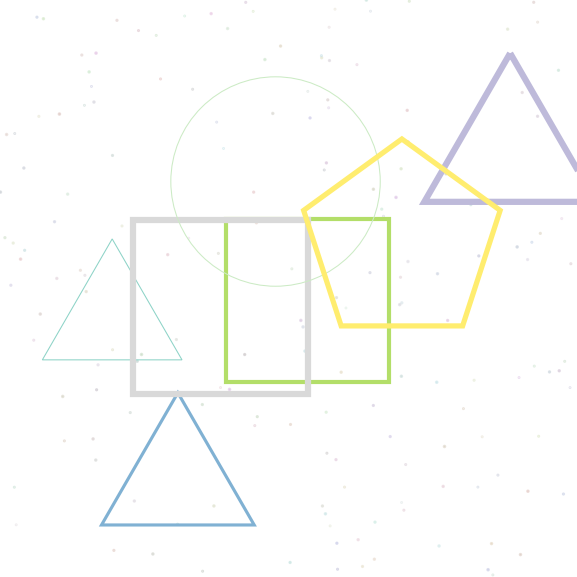[{"shape": "triangle", "thickness": 0.5, "radius": 0.7, "center": [0.194, 0.446]}, {"shape": "triangle", "thickness": 3, "radius": 0.86, "center": [0.883, 0.735]}, {"shape": "triangle", "thickness": 1.5, "radius": 0.76, "center": [0.308, 0.166]}, {"shape": "square", "thickness": 2, "radius": 0.71, "center": [0.532, 0.479]}, {"shape": "square", "thickness": 3, "radius": 0.76, "center": [0.382, 0.468]}, {"shape": "circle", "thickness": 0.5, "radius": 0.91, "center": [0.477, 0.685]}, {"shape": "pentagon", "thickness": 2.5, "radius": 0.89, "center": [0.696, 0.58]}]